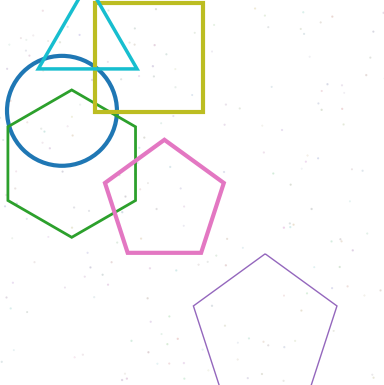[{"shape": "circle", "thickness": 3, "radius": 0.71, "center": [0.161, 0.712]}, {"shape": "hexagon", "thickness": 2, "radius": 0.96, "center": [0.186, 0.575]}, {"shape": "pentagon", "thickness": 1, "radius": 0.98, "center": [0.689, 0.145]}, {"shape": "pentagon", "thickness": 3, "radius": 0.81, "center": [0.427, 0.475]}, {"shape": "square", "thickness": 3, "radius": 0.7, "center": [0.386, 0.85]}, {"shape": "triangle", "thickness": 2.5, "radius": 0.74, "center": [0.228, 0.895]}]